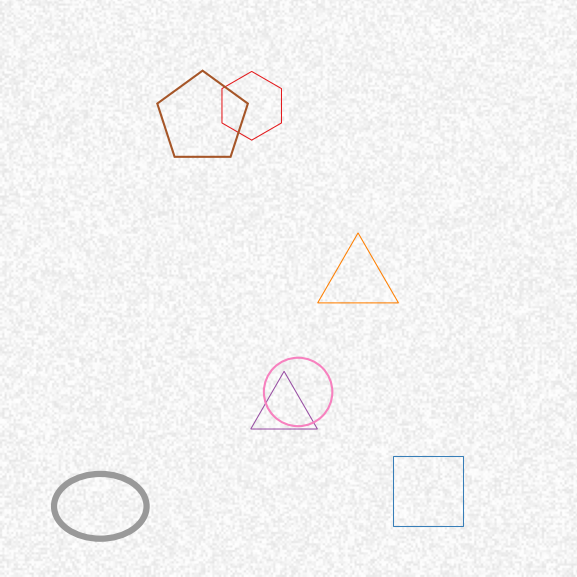[{"shape": "hexagon", "thickness": 0.5, "radius": 0.3, "center": [0.436, 0.816]}, {"shape": "square", "thickness": 0.5, "radius": 0.3, "center": [0.741, 0.149]}, {"shape": "triangle", "thickness": 0.5, "radius": 0.33, "center": [0.492, 0.29]}, {"shape": "triangle", "thickness": 0.5, "radius": 0.4, "center": [0.62, 0.515]}, {"shape": "pentagon", "thickness": 1, "radius": 0.41, "center": [0.351, 0.794]}, {"shape": "circle", "thickness": 1, "radius": 0.3, "center": [0.516, 0.32]}, {"shape": "oval", "thickness": 3, "radius": 0.4, "center": [0.174, 0.122]}]